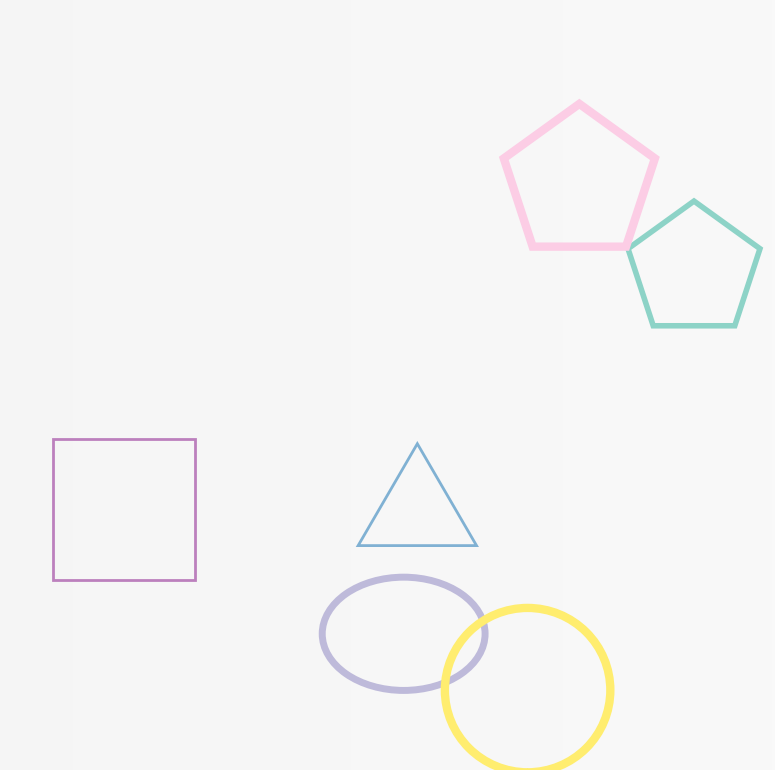[{"shape": "pentagon", "thickness": 2, "radius": 0.45, "center": [0.895, 0.649]}, {"shape": "oval", "thickness": 2.5, "radius": 0.53, "center": [0.521, 0.177]}, {"shape": "triangle", "thickness": 1, "radius": 0.44, "center": [0.538, 0.336]}, {"shape": "pentagon", "thickness": 3, "radius": 0.51, "center": [0.748, 0.763]}, {"shape": "square", "thickness": 1, "radius": 0.46, "center": [0.16, 0.338]}, {"shape": "circle", "thickness": 3, "radius": 0.53, "center": [0.681, 0.104]}]